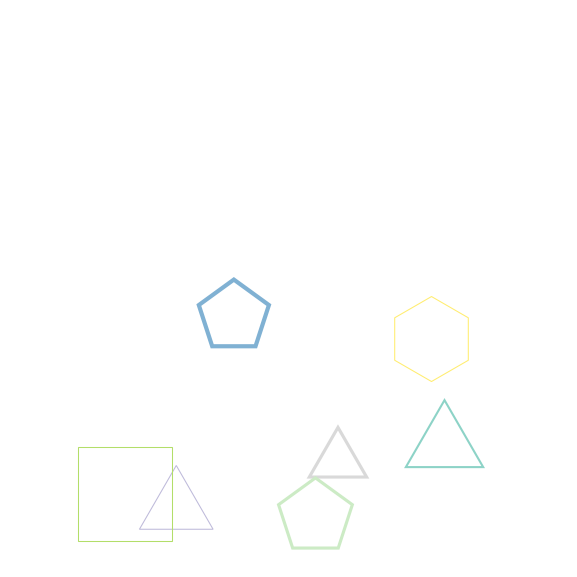[{"shape": "triangle", "thickness": 1, "radius": 0.39, "center": [0.77, 0.229]}, {"shape": "triangle", "thickness": 0.5, "radius": 0.37, "center": [0.305, 0.119]}, {"shape": "pentagon", "thickness": 2, "radius": 0.32, "center": [0.405, 0.451]}, {"shape": "square", "thickness": 0.5, "radius": 0.41, "center": [0.216, 0.144]}, {"shape": "triangle", "thickness": 1.5, "radius": 0.29, "center": [0.585, 0.202]}, {"shape": "pentagon", "thickness": 1.5, "radius": 0.34, "center": [0.546, 0.104]}, {"shape": "hexagon", "thickness": 0.5, "radius": 0.37, "center": [0.747, 0.412]}]